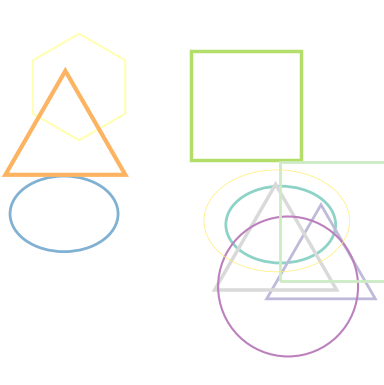[{"shape": "oval", "thickness": 2, "radius": 0.71, "center": [0.729, 0.417]}, {"shape": "hexagon", "thickness": 1.5, "radius": 0.69, "center": [0.205, 0.774]}, {"shape": "triangle", "thickness": 2, "radius": 0.81, "center": [0.834, 0.305]}, {"shape": "oval", "thickness": 2, "radius": 0.7, "center": [0.166, 0.445]}, {"shape": "triangle", "thickness": 3, "radius": 0.9, "center": [0.17, 0.636]}, {"shape": "square", "thickness": 2.5, "radius": 0.71, "center": [0.639, 0.726]}, {"shape": "triangle", "thickness": 2.5, "radius": 0.91, "center": [0.716, 0.338]}, {"shape": "circle", "thickness": 1.5, "radius": 0.91, "center": [0.748, 0.256]}, {"shape": "square", "thickness": 2, "radius": 0.77, "center": [0.882, 0.424]}, {"shape": "oval", "thickness": 0.5, "radius": 0.95, "center": [0.719, 0.426]}]